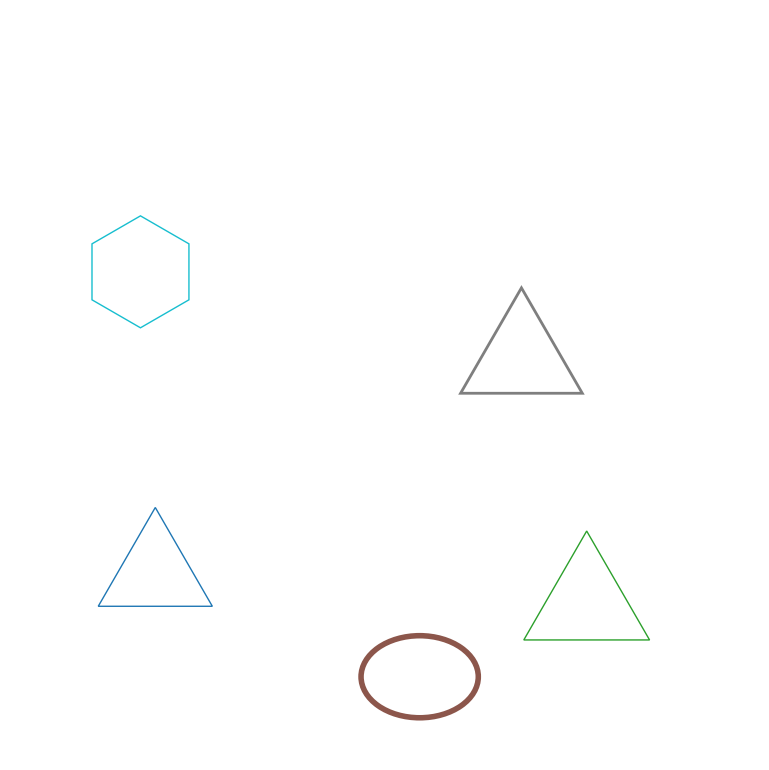[{"shape": "triangle", "thickness": 0.5, "radius": 0.43, "center": [0.202, 0.255]}, {"shape": "triangle", "thickness": 0.5, "radius": 0.47, "center": [0.762, 0.216]}, {"shape": "oval", "thickness": 2, "radius": 0.38, "center": [0.545, 0.121]}, {"shape": "triangle", "thickness": 1, "radius": 0.46, "center": [0.677, 0.535]}, {"shape": "hexagon", "thickness": 0.5, "radius": 0.36, "center": [0.182, 0.647]}]